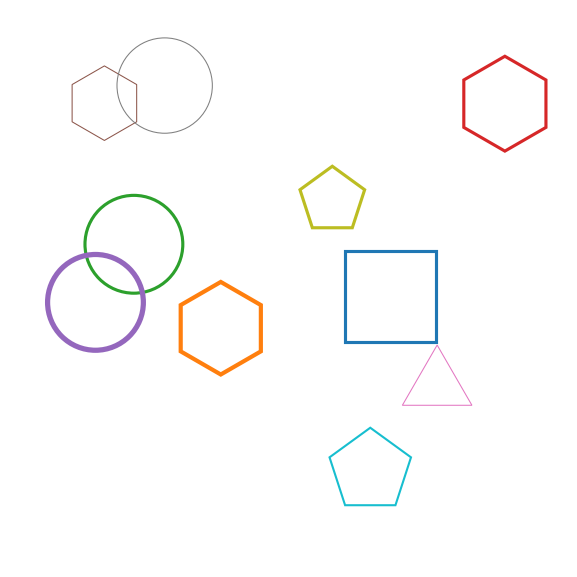[{"shape": "square", "thickness": 1.5, "radius": 0.4, "center": [0.676, 0.486]}, {"shape": "hexagon", "thickness": 2, "radius": 0.4, "center": [0.382, 0.431]}, {"shape": "circle", "thickness": 1.5, "radius": 0.42, "center": [0.232, 0.576]}, {"shape": "hexagon", "thickness": 1.5, "radius": 0.41, "center": [0.874, 0.82]}, {"shape": "circle", "thickness": 2.5, "radius": 0.41, "center": [0.165, 0.476]}, {"shape": "hexagon", "thickness": 0.5, "radius": 0.32, "center": [0.181, 0.82]}, {"shape": "triangle", "thickness": 0.5, "radius": 0.35, "center": [0.757, 0.332]}, {"shape": "circle", "thickness": 0.5, "radius": 0.41, "center": [0.285, 0.851]}, {"shape": "pentagon", "thickness": 1.5, "radius": 0.29, "center": [0.575, 0.652]}, {"shape": "pentagon", "thickness": 1, "radius": 0.37, "center": [0.641, 0.184]}]